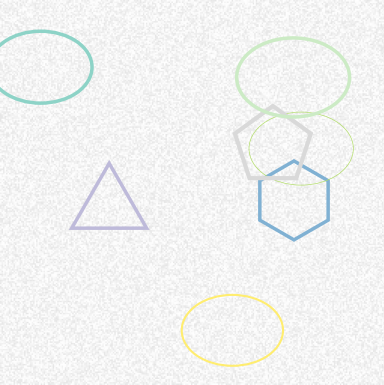[{"shape": "oval", "thickness": 2.5, "radius": 0.67, "center": [0.106, 0.826]}, {"shape": "triangle", "thickness": 2.5, "radius": 0.56, "center": [0.284, 0.463]}, {"shape": "hexagon", "thickness": 2.5, "radius": 0.51, "center": [0.764, 0.479]}, {"shape": "oval", "thickness": 0.5, "radius": 0.68, "center": [0.782, 0.614]}, {"shape": "pentagon", "thickness": 3, "radius": 0.52, "center": [0.709, 0.621]}, {"shape": "oval", "thickness": 2.5, "radius": 0.73, "center": [0.761, 0.799]}, {"shape": "oval", "thickness": 1.5, "radius": 0.66, "center": [0.604, 0.142]}]